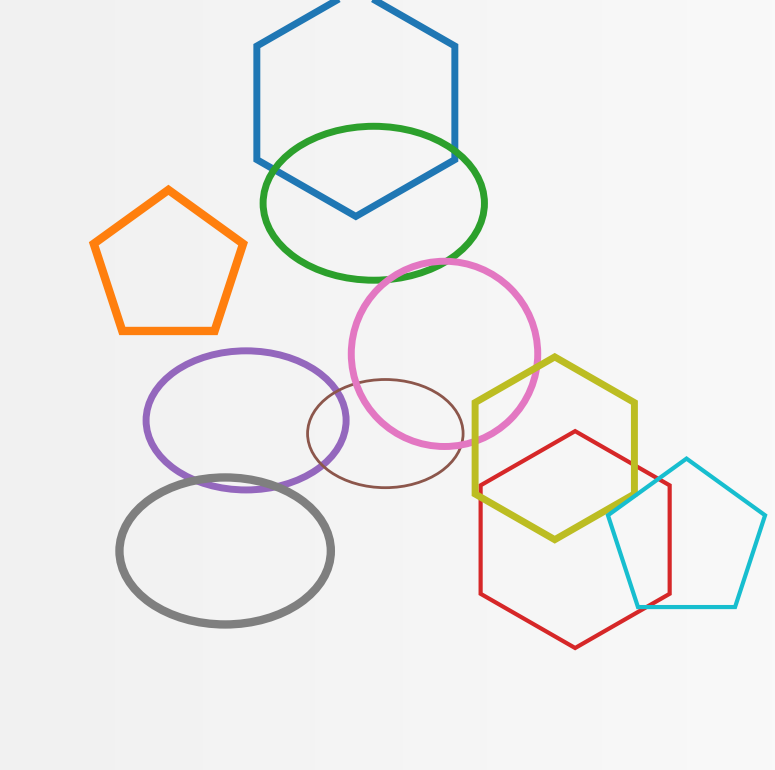[{"shape": "hexagon", "thickness": 2.5, "radius": 0.74, "center": [0.459, 0.866]}, {"shape": "pentagon", "thickness": 3, "radius": 0.51, "center": [0.217, 0.652]}, {"shape": "oval", "thickness": 2.5, "radius": 0.71, "center": [0.482, 0.736]}, {"shape": "hexagon", "thickness": 1.5, "radius": 0.7, "center": [0.742, 0.299]}, {"shape": "oval", "thickness": 2.5, "radius": 0.65, "center": [0.318, 0.454]}, {"shape": "oval", "thickness": 1, "radius": 0.5, "center": [0.497, 0.437]}, {"shape": "circle", "thickness": 2.5, "radius": 0.6, "center": [0.574, 0.54]}, {"shape": "oval", "thickness": 3, "radius": 0.68, "center": [0.291, 0.284]}, {"shape": "hexagon", "thickness": 2.5, "radius": 0.59, "center": [0.716, 0.418]}, {"shape": "pentagon", "thickness": 1.5, "radius": 0.53, "center": [0.886, 0.298]}]